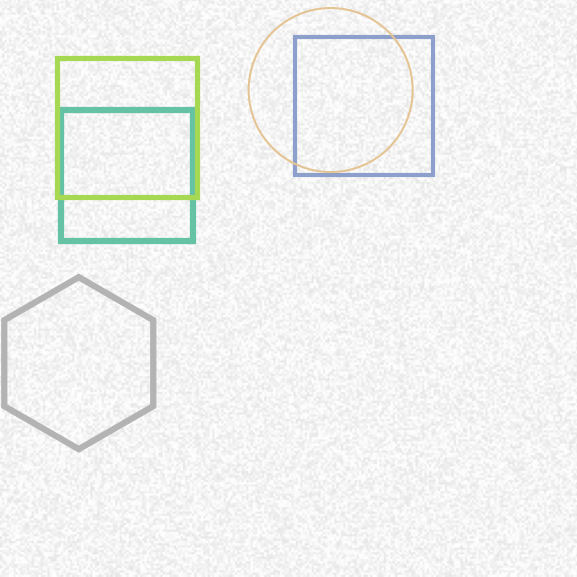[{"shape": "square", "thickness": 3, "radius": 0.57, "center": [0.22, 0.695]}, {"shape": "square", "thickness": 2, "radius": 0.6, "center": [0.63, 0.816]}, {"shape": "square", "thickness": 2.5, "radius": 0.6, "center": [0.22, 0.778]}, {"shape": "circle", "thickness": 1, "radius": 0.71, "center": [0.573, 0.843]}, {"shape": "hexagon", "thickness": 3, "radius": 0.74, "center": [0.136, 0.37]}]